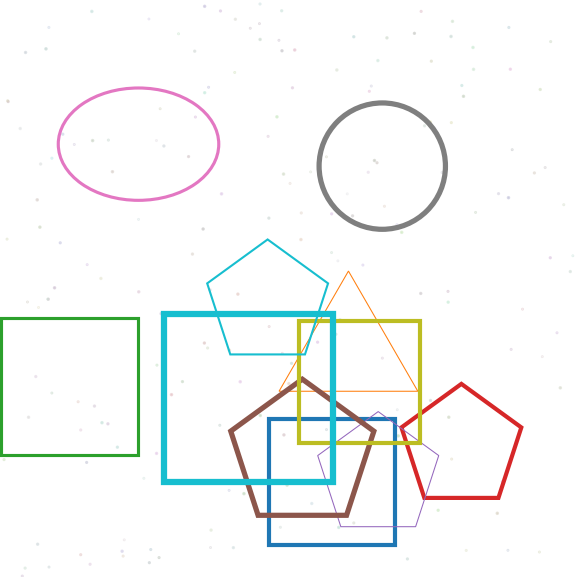[{"shape": "square", "thickness": 2, "radius": 0.55, "center": [0.575, 0.165]}, {"shape": "triangle", "thickness": 0.5, "radius": 0.69, "center": [0.603, 0.391]}, {"shape": "square", "thickness": 1.5, "radius": 0.59, "center": [0.12, 0.33]}, {"shape": "pentagon", "thickness": 2, "radius": 0.55, "center": [0.799, 0.225]}, {"shape": "pentagon", "thickness": 0.5, "radius": 0.55, "center": [0.655, 0.176]}, {"shape": "pentagon", "thickness": 2.5, "radius": 0.65, "center": [0.523, 0.212]}, {"shape": "oval", "thickness": 1.5, "radius": 0.69, "center": [0.24, 0.75]}, {"shape": "circle", "thickness": 2.5, "radius": 0.55, "center": [0.662, 0.711]}, {"shape": "square", "thickness": 2, "radius": 0.53, "center": [0.623, 0.338]}, {"shape": "pentagon", "thickness": 1, "radius": 0.55, "center": [0.463, 0.474]}, {"shape": "square", "thickness": 3, "radius": 0.73, "center": [0.43, 0.31]}]